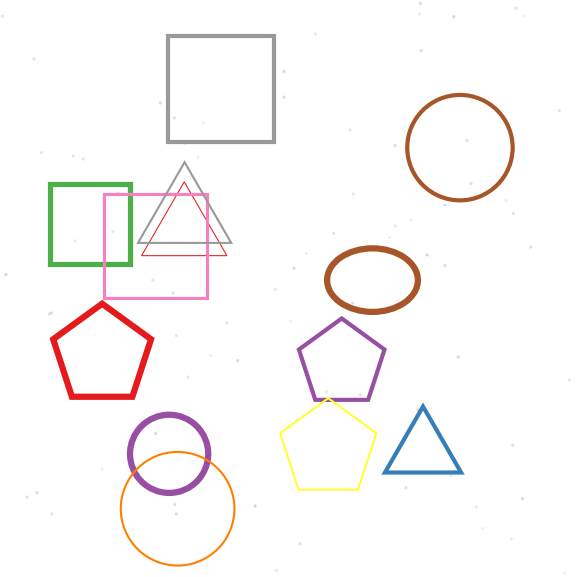[{"shape": "pentagon", "thickness": 3, "radius": 0.45, "center": [0.177, 0.384]}, {"shape": "triangle", "thickness": 0.5, "radius": 0.43, "center": [0.319, 0.599]}, {"shape": "triangle", "thickness": 2, "radius": 0.38, "center": [0.733, 0.219]}, {"shape": "square", "thickness": 2.5, "radius": 0.35, "center": [0.156, 0.611]}, {"shape": "pentagon", "thickness": 2, "radius": 0.39, "center": [0.592, 0.37]}, {"shape": "circle", "thickness": 3, "radius": 0.34, "center": [0.293, 0.213]}, {"shape": "circle", "thickness": 1, "radius": 0.49, "center": [0.308, 0.118]}, {"shape": "pentagon", "thickness": 1, "radius": 0.44, "center": [0.568, 0.222]}, {"shape": "oval", "thickness": 3, "radius": 0.39, "center": [0.645, 0.514]}, {"shape": "circle", "thickness": 2, "radius": 0.46, "center": [0.796, 0.743]}, {"shape": "square", "thickness": 1.5, "radius": 0.45, "center": [0.27, 0.573]}, {"shape": "triangle", "thickness": 1, "radius": 0.47, "center": [0.32, 0.625]}, {"shape": "square", "thickness": 2, "radius": 0.46, "center": [0.383, 0.846]}]